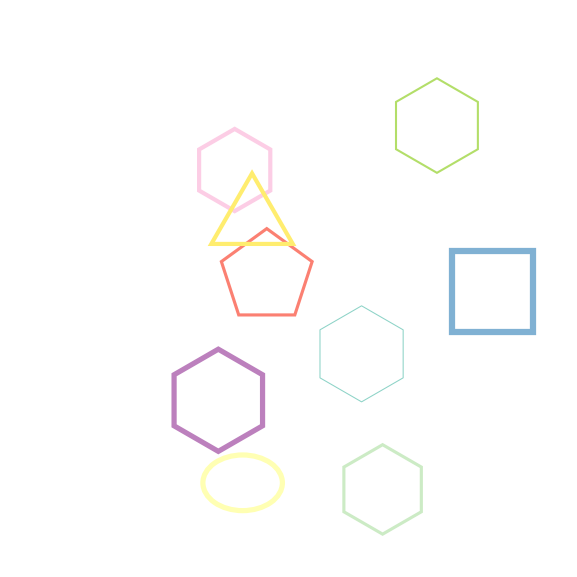[{"shape": "hexagon", "thickness": 0.5, "radius": 0.42, "center": [0.626, 0.386]}, {"shape": "oval", "thickness": 2.5, "radius": 0.34, "center": [0.42, 0.163]}, {"shape": "pentagon", "thickness": 1.5, "radius": 0.41, "center": [0.462, 0.521]}, {"shape": "square", "thickness": 3, "radius": 0.35, "center": [0.853, 0.494]}, {"shape": "hexagon", "thickness": 1, "radius": 0.41, "center": [0.757, 0.782]}, {"shape": "hexagon", "thickness": 2, "radius": 0.36, "center": [0.406, 0.705]}, {"shape": "hexagon", "thickness": 2.5, "radius": 0.44, "center": [0.378, 0.306]}, {"shape": "hexagon", "thickness": 1.5, "radius": 0.39, "center": [0.663, 0.152]}, {"shape": "triangle", "thickness": 2, "radius": 0.41, "center": [0.436, 0.617]}]